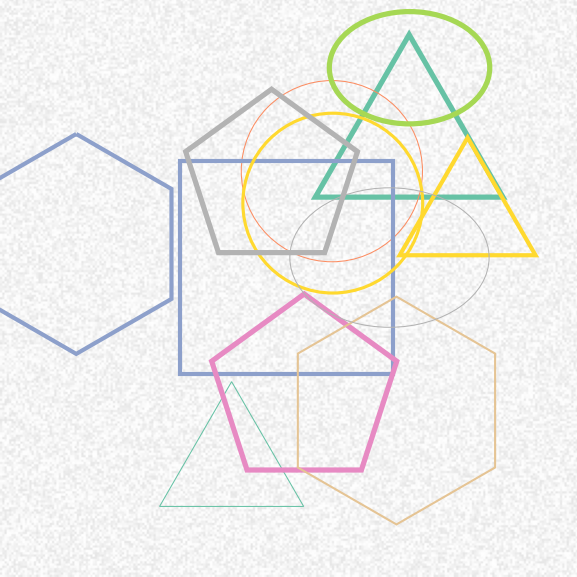[{"shape": "triangle", "thickness": 0.5, "radius": 0.72, "center": [0.401, 0.194]}, {"shape": "triangle", "thickness": 2.5, "radius": 0.94, "center": [0.708, 0.752]}, {"shape": "circle", "thickness": 0.5, "radius": 0.78, "center": [0.575, 0.703]}, {"shape": "hexagon", "thickness": 2, "radius": 0.95, "center": [0.132, 0.577]}, {"shape": "square", "thickness": 2, "radius": 0.92, "center": [0.496, 0.536]}, {"shape": "pentagon", "thickness": 2.5, "radius": 0.84, "center": [0.527, 0.322]}, {"shape": "oval", "thickness": 2.5, "radius": 0.69, "center": [0.709, 0.882]}, {"shape": "triangle", "thickness": 2, "radius": 0.68, "center": [0.81, 0.625]}, {"shape": "circle", "thickness": 1.5, "radius": 0.78, "center": [0.576, 0.647]}, {"shape": "hexagon", "thickness": 1, "radius": 0.99, "center": [0.687, 0.288]}, {"shape": "pentagon", "thickness": 2.5, "radius": 0.78, "center": [0.47, 0.688]}, {"shape": "oval", "thickness": 0.5, "radius": 0.86, "center": [0.674, 0.553]}]